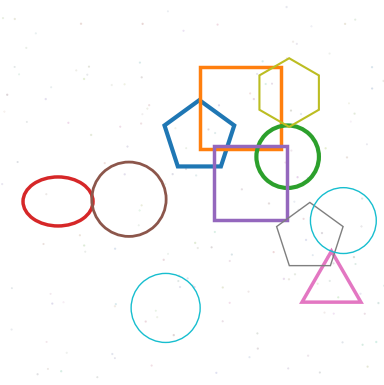[{"shape": "pentagon", "thickness": 3, "radius": 0.48, "center": [0.518, 0.645]}, {"shape": "square", "thickness": 2.5, "radius": 0.53, "center": [0.625, 0.72]}, {"shape": "circle", "thickness": 3, "radius": 0.41, "center": [0.747, 0.593]}, {"shape": "oval", "thickness": 2.5, "radius": 0.45, "center": [0.151, 0.477]}, {"shape": "square", "thickness": 2.5, "radius": 0.48, "center": [0.651, 0.524]}, {"shape": "circle", "thickness": 2, "radius": 0.48, "center": [0.335, 0.482]}, {"shape": "triangle", "thickness": 2.5, "radius": 0.44, "center": [0.861, 0.259]}, {"shape": "pentagon", "thickness": 1, "radius": 0.45, "center": [0.805, 0.383]}, {"shape": "hexagon", "thickness": 1.5, "radius": 0.45, "center": [0.751, 0.76]}, {"shape": "circle", "thickness": 1, "radius": 0.43, "center": [0.892, 0.427]}, {"shape": "circle", "thickness": 1, "radius": 0.45, "center": [0.43, 0.2]}]